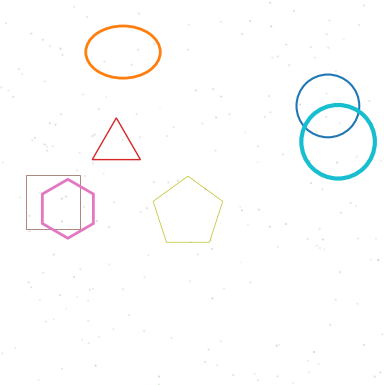[{"shape": "circle", "thickness": 1.5, "radius": 0.41, "center": [0.852, 0.725]}, {"shape": "oval", "thickness": 2, "radius": 0.48, "center": [0.32, 0.865]}, {"shape": "triangle", "thickness": 1, "radius": 0.36, "center": [0.302, 0.622]}, {"shape": "square", "thickness": 0.5, "radius": 0.35, "center": [0.137, 0.476]}, {"shape": "hexagon", "thickness": 2, "radius": 0.38, "center": [0.176, 0.458]}, {"shape": "pentagon", "thickness": 0.5, "radius": 0.47, "center": [0.488, 0.448]}, {"shape": "circle", "thickness": 3, "radius": 0.48, "center": [0.878, 0.632]}]